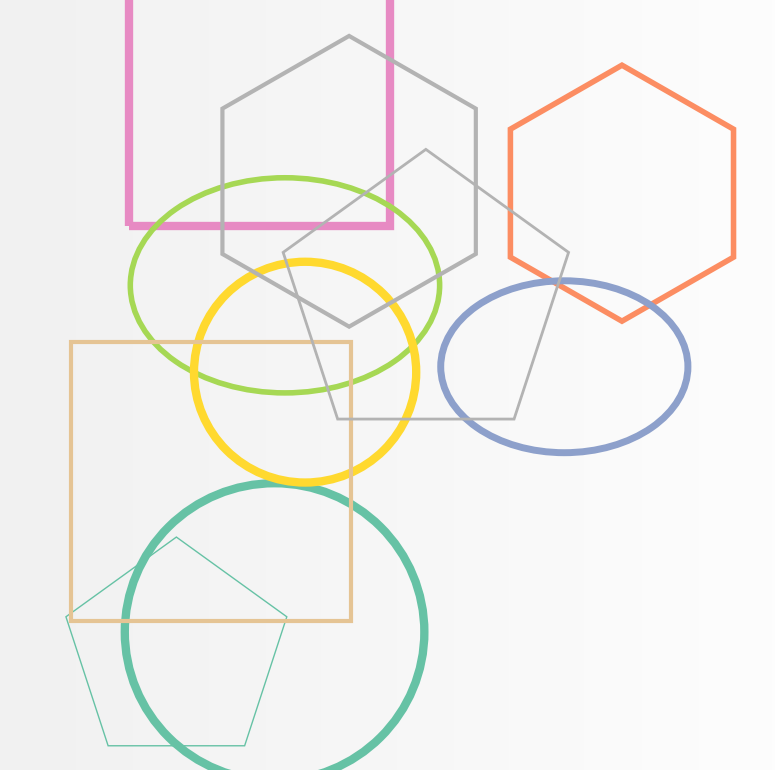[{"shape": "pentagon", "thickness": 0.5, "radius": 0.75, "center": [0.228, 0.153]}, {"shape": "circle", "thickness": 3, "radius": 0.97, "center": [0.354, 0.179]}, {"shape": "hexagon", "thickness": 2, "radius": 0.83, "center": [0.803, 0.749]}, {"shape": "oval", "thickness": 2.5, "radius": 0.8, "center": [0.728, 0.524]}, {"shape": "square", "thickness": 3, "radius": 0.84, "center": [0.335, 0.875]}, {"shape": "oval", "thickness": 2, "radius": 1.0, "center": [0.368, 0.629]}, {"shape": "circle", "thickness": 3, "radius": 0.72, "center": [0.394, 0.517]}, {"shape": "square", "thickness": 1.5, "radius": 0.9, "center": [0.272, 0.375]}, {"shape": "pentagon", "thickness": 1, "radius": 0.97, "center": [0.549, 0.612]}, {"shape": "hexagon", "thickness": 1.5, "radius": 0.94, "center": [0.45, 0.765]}]